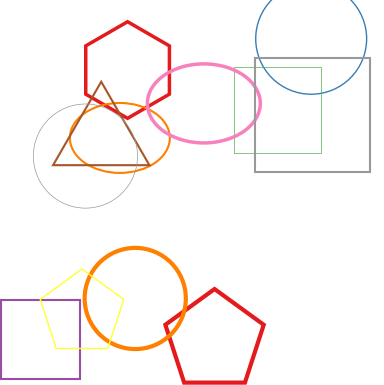[{"shape": "pentagon", "thickness": 3, "radius": 0.67, "center": [0.557, 0.115]}, {"shape": "hexagon", "thickness": 2.5, "radius": 0.63, "center": [0.331, 0.818]}, {"shape": "circle", "thickness": 1, "radius": 0.72, "center": [0.808, 0.899]}, {"shape": "square", "thickness": 0.5, "radius": 0.56, "center": [0.721, 0.714]}, {"shape": "square", "thickness": 1.5, "radius": 0.52, "center": [0.105, 0.118]}, {"shape": "circle", "thickness": 3, "radius": 0.66, "center": [0.351, 0.225]}, {"shape": "oval", "thickness": 1.5, "radius": 0.65, "center": [0.311, 0.642]}, {"shape": "pentagon", "thickness": 1, "radius": 0.57, "center": [0.213, 0.187]}, {"shape": "triangle", "thickness": 1.5, "radius": 0.72, "center": [0.263, 0.643]}, {"shape": "oval", "thickness": 2.5, "radius": 0.73, "center": [0.529, 0.731]}, {"shape": "square", "thickness": 1.5, "radius": 0.74, "center": [0.812, 0.701]}, {"shape": "circle", "thickness": 0.5, "radius": 0.68, "center": [0.222, 0.595]}]